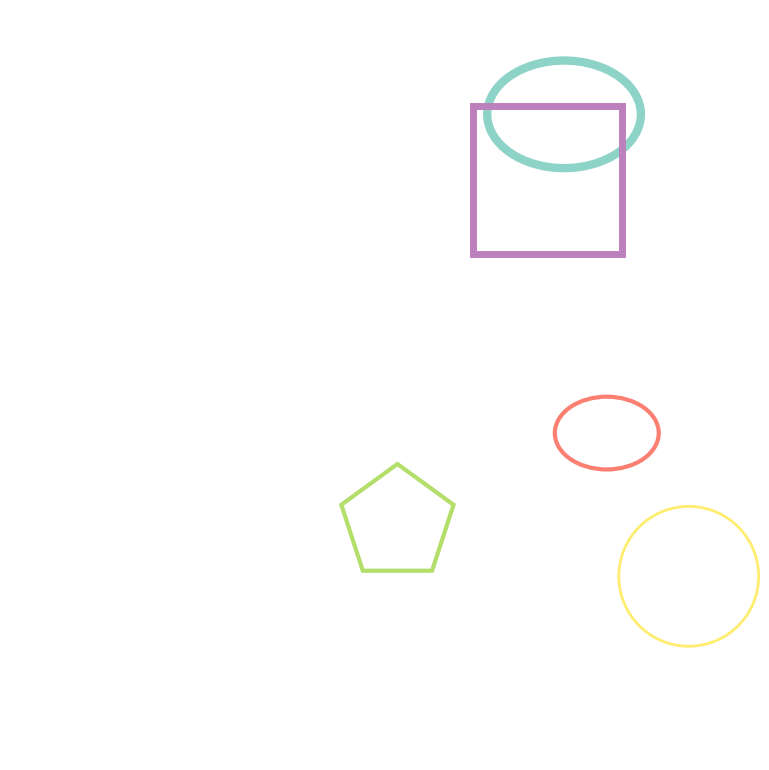[{"shape": "oval", "thickness": 3, "radius": 0.5, "center": [0.733, 0.852]}, {"shape": "oval", "thickness": 1.5, "radius": 0.34, "center": [0.788, 0.438]}, {"shape": "pentagon", "thickness": 1.5, "radius": 0.38, "center": [0.516, 0.321]}, {"shape": "square", "thickness": 2.5, "radius": 0.48, "center": [0.711, 0.767]}, {"shape": "circle", "thickness": 1, "radius": 0.45, "center": [0.894, 0.252]}]